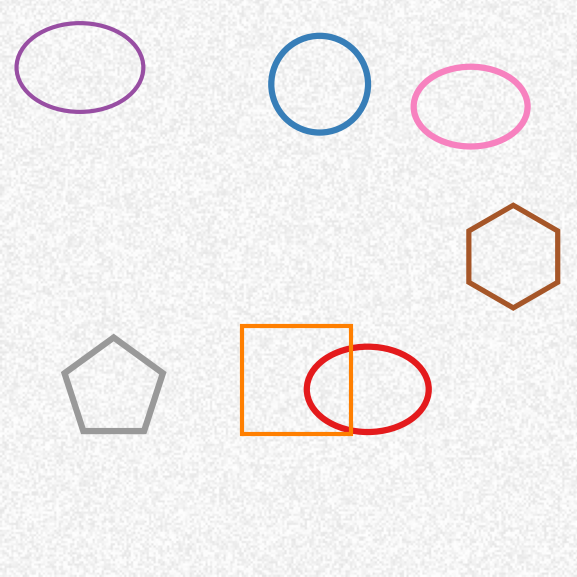[{"shape": "oval", "thickness": 3, "radius": 0.53, "center": [0.637, 0.325]}, {"shape": "circle", "thickness": 3, "radius": 0.42, "center": [0.554, 0.853]}, {"shape": "oval", "thickness": 2, "radius": 0.55, "center": [0.138, 0.882]}, {"shape": "square", "thickness": 2, "radius": 0.47, "center": [0.513, 0.341]}, {"shape": "hexagon", "thickness": 2.5, "radius": 0.44, "center": [0.889, 0.555]}, {"shape": "oval", "thickness": 3, "radius": 0.49, "center": [0.815, 0.815]}, {"shape": "pentagon", "thickness": 3, "radius": 0.45, "center": [0.197, 0.325]}]